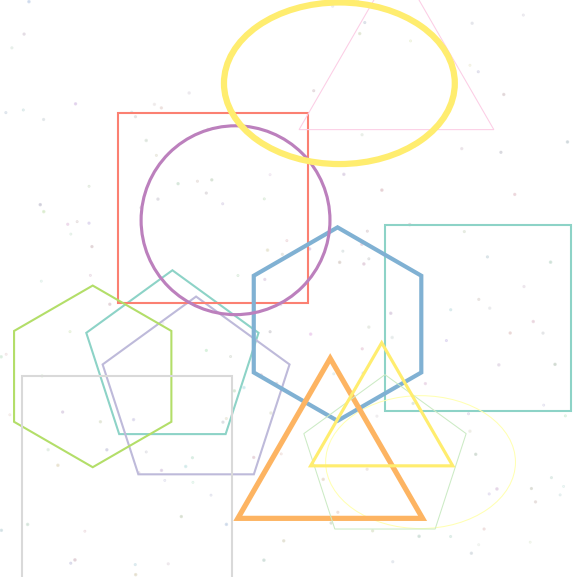[{"shape": "square", "thickness": 1, "radius": 0.81, "center": [0.828, 0.448]}, {"shape": "pentagon", "thickness": 1, "radius": 0.78, "center": [0.299, 0.374]}, {"shape": "oval", "thickness": 0.5, "radius": 0.82, "center": [0.728, 0.199]}, {"shape": "pentagon", "thickness": 1, "radius": 0.85, "center": [0.34, 0.315]}, {"shape": "square", "thickness": 1, "radius": 0.82, "center": [0.369, 0.639]}, {"shape": "hexagon", "thickness": 2, "radius": 0.84, "center": [0.584, 0.438]}, {"shape": "triangle", "thickness": 2.5, "radius": 0.92, "center": [0.572, 0.194]}, {"shape": "hexagon", "thickness": 1, "radius": 0.79, "center": [0.161, 0.347]}, {"shape": "triangle", "thickness": 0.5, "radius": 0.97, "center": [0.687, 0.872]}, {"shape": "square", "thickness": 1, "radius": 0.91, "center": [0.22, 0.167]}, {"shape": "circle", "thickness": 1.5, "radius": 0.82, "center": [0.408, 0.618]}, {"shape": "pentagon", "thickness": 0.5, "radius": 0.74, "center": [0.667, 0.203]}, {"shape": "triangle", "thickness": 1.5, "radius": 0.71, "center": [0.661, 0.264]}, {"shape": "oval", "thickness": 3, "radius": 1.0, "center": [0.588, 0.855]}]